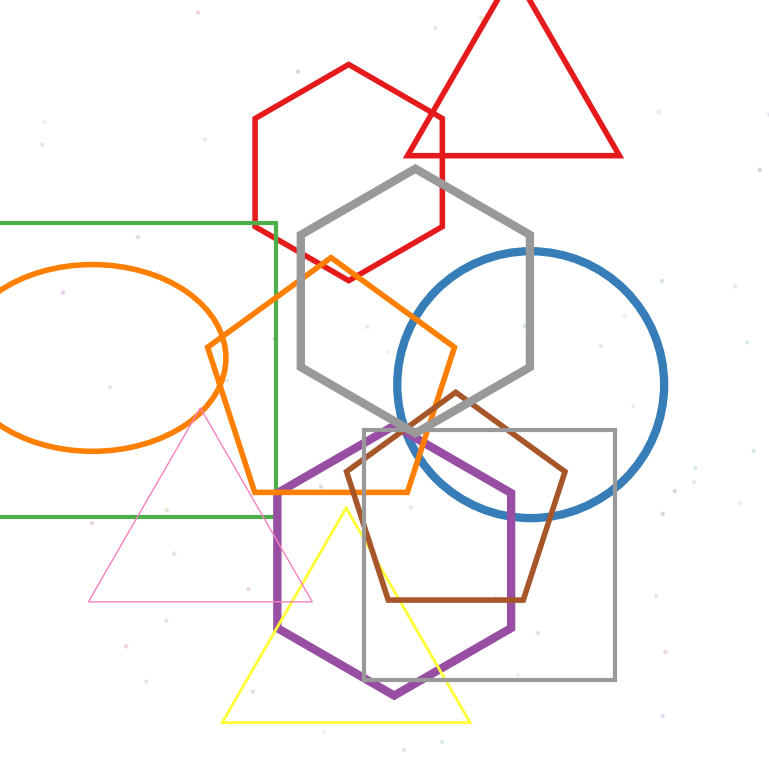[{"shape": "triangle", "thickness": 2, "radius": 0.79, "center": [0.667, 0.877]}, {"shape": "hexagon", "thickness": 2, "radius": 0.7, "center": [0.453, 0.776]}, {"shape": "circle", "thickness": 3, "radius": 0.87, "center": [0.689, 0.5]}, {"shape": "square", "thickness": 1.5, "radius": 0.95, "center": [0.168, 0.52]}, {"shape": "hexagon", "thickness": 3, "radius": 0.88, "center": [0.512, 0.272]}, {"shape": "oval", "thickness": 2, "radius": 0.87, "center": [0.12, 0.535]}, {"shape": "pentagon", "thickness": 2, "radius": 0.84, "center": [0.43, 0.497]}, {"shape": "triangle", "thickness": 1, "radius": 0.93, "center": [0.45, 0.154]}, {"shape": "pentagon", "thickness": 2, "radius": 0.75, "center": [0.592, 0.341]}, {"shape": "triangle", "thickness": 0.5, "radius": 0.84, "center": [0.26, 0.302]}, {"shape": "hexagon", "thickness": 3, "radius": 0.86, "center": [0.539, 0.609]}, {"shape": "square", "thickness": 1.5, "radius": 0.81, "center": [0.635, 0.279]}]